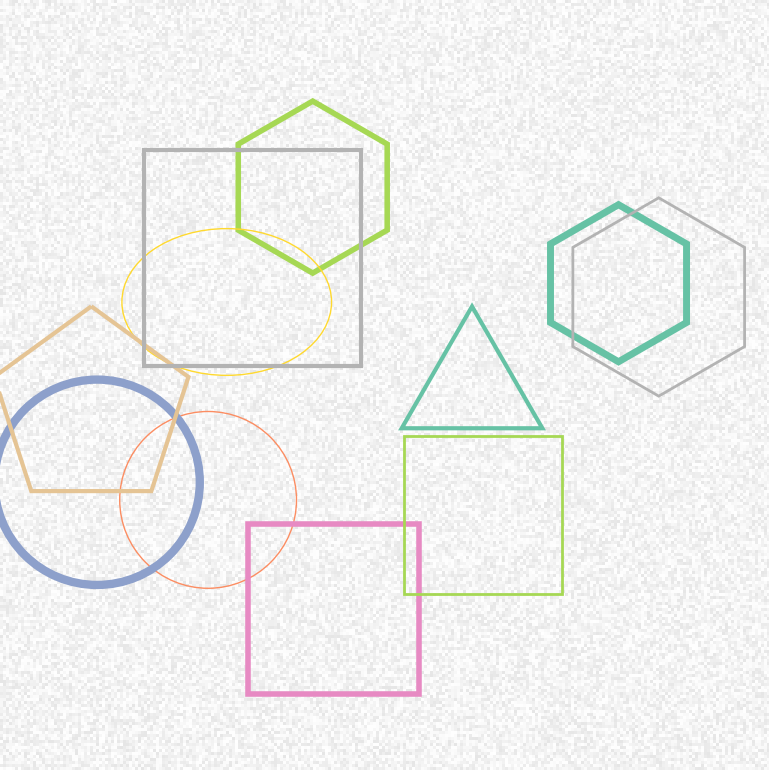[{"shape": "triangle", "thickness": 1.5, "radius": 0.53, "center": [0.613, 0.497]}, {"shape": "hexagon", "thickness": 2.5, "radius": 0.51, "center": [0.803, 0.632]}, {"shape": "circle", "thickness": 0.5, "radius": 0.57, "center": [0.27, 0.351]}, {"shape": "circle", "thickness": 3, "radius": 0.67, "center": [0.126, 0.374]}, {"shape": "square", "thickness": 2, "radius": 0.55, "center": [0.433, 0.209]}, {"shape": "hexagon", "thickness": 2, "radius": 0.56, "center": [0.406, 0.757]}, {"shape": "square", "thickness": 1, "radius": 0.51, "center": [0.627, 0.331]}, {"shape": "oval", "thickness": 0.5, "radius": 0.68, "center": [0.294, 0.608]}, {"shape": "pentagon", "thickness": 1.5, "radius": 0.66, "center": [0.119, 0.47]}, {"shape": "hexagon", "thickness": 1, "radius": 0.64, "center": [0.855, 0.614]}, {"shape": "square", "thickness": 1.5, "radius": 0.7, "center": [0.328, 0.665]}]